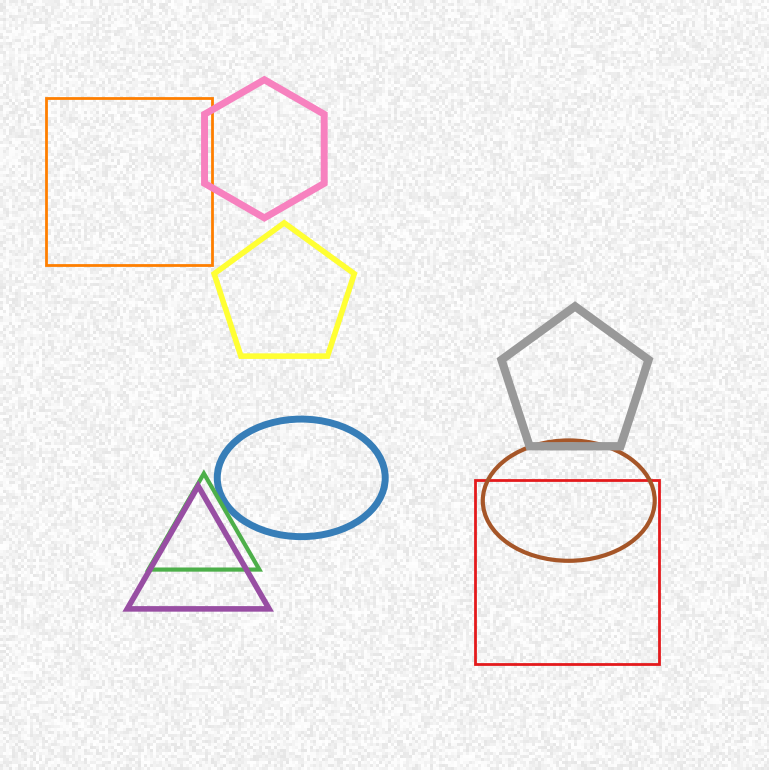[{"shape": "square", "thickness": 1, "radius": 0.6, "center": [0.736, 0.257]}, {"shape": "oval", "thickness": 2.5, "radius": 0.55, "center": [0.391, 0.379]}, {"shape": "triangle", "thickness": 1.5, "radius": 0.42, "center": [0.265, 0.302]}, {"shape": "triangle", "thickness": 2, "radius": 0.53, "center": [0.257, 0.262]}, {"shape": "square", "thickness": 1, "radius": 0.54, "center": [0.168, 0.764]}, {"shape": "pentagon", "thickness": 2, "radius": 0.48, "center": [0.369, 0.615]}, {"shape": "oval", "thickness": 1.5, "radius": 0.56, "center": [0.739, 0.35]}, {"shape": "hexagon", "thickness": 2.5, "radius": 0.45, "center": [0.343, 0.807]}, {"shape": "pentagon", "thickness": 3, "radius": 0.5, "center": [0.747, 0.502]}]